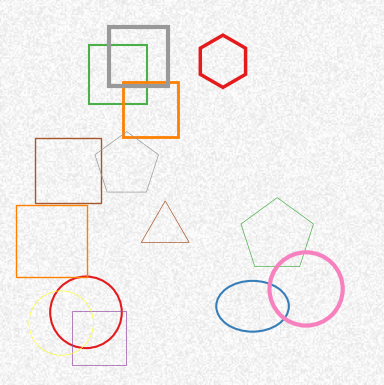[{"shape": "hexagon", "thickness": 2.5, "radius": 0.34, "center": [0.579, 0.841]}, {"shape": "circle", "thickness": 1.5, "radius": 0.46, "center": [0.223, 0.189]}, {"shape": "oval", "thickness": 1.5, "radius": 0.47, "center": [0.656, 0.205]}, {"shape": "pentagon", "thickness": 0.5, "radius": 0.5, "center": [0.72, 0.388]}, {"shape": "square", "thickness": 1.5, "radius": 0.38, "center": [0.306, 0.807]}, {"shape": "square", "thickness": 0.5, "radius": 0.35, "center": [0.257, 0.123]}, {"shape": "square", "thickness": 1, "radius": 0.46, "center": [0.134, 0.374]}, {"shape": "square", "thickness": 2, "radius": 0.35, "center": [0.391, 0.716]}, {"shape": "circle", "thickness": 0.5, "radius": 0.42, "center": [0.159, 0.161]}, {"shape": "square", "thickness": 1, "radius": 0.42, "center": [0.176, 0.558]}, {"shape": "triangle", "thickness": 0.5, "radius": 0.36, "center": [0.429, 0.406]}, {"shape": "circle", "thickness": 3, "radius": 0.48, "center": [0.795, 0.25]}, {"shape": "square", "thickness": 3, "radius": 0.38, "center": [0.36, 0.854]}, {"shape": "pentagon", "thickness": 0.5, "radius": 0.43, "center": [0.329, 0.571]}]